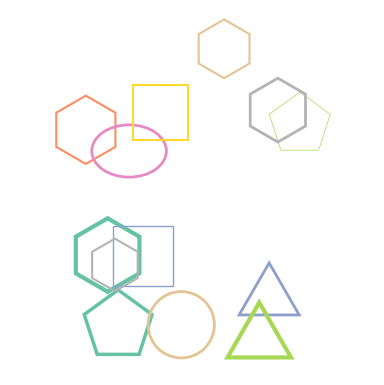[{"shape": "hexagon", "thickness": 3, "radius": 0.48, "center": [0.28, 0.338]}, {"shape": "pentagon", "thickness": 2.5, "radius": 0.46, "center": [0.307, 0.154]}, {"shape": "hexagon", "thickness": 1.5, "radius": 0.44, "center": [0.223, 0.663]}, {"shape": "triangle", "thickness": 2, "radius": 0.45, "center": [0.699, 0.227]}, {"shape": "square", "thickness": 1, "radius": 0.39, "center": [0.371, 0.335]}, {"shape": "oval", "thickness": 2, "radius": 0.48, "center": [0.335, 0.608]}, {"shape": "pentagon", "thickness": 0.5, "radius": 0.42, "center": [0.779, 0.677]}, {"shape": "triangle", "thickness": 3, "radius": 0.48, "center": [0.673, 0.119]}, {"shape": "square", "thickness": 1.5, "radius": 0.36, "center": [0.418, 0.708]}, {"shape": "hexagon", "thickness": 1.5, "radius": 0.38, "center": [0.582, 0.873]}, {"shape": "circle", "thickness": 2, "radius": 0.43, "center": [0.471, 0.157]}, {"shape": "hexagon", "thickness": 1.5, "radius": 0.34, "center": [0.298, 0.312]}, {"shape": "hexagon", "thickness": 2, "radius": 0.41, "center": [0.722, 0.714]}]